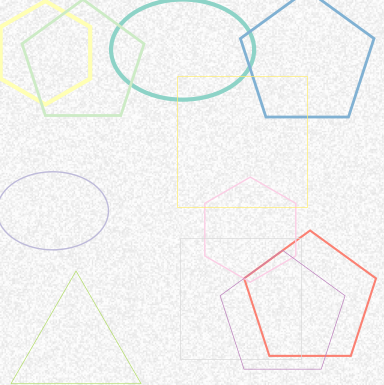[{"shape": "oval", "thickness": 3, "radius": 0.93, "center": [0.474, 0.871]}, {"shape": "hexagon", "thickness": 3, "radius": 0.67, "center": [0.118, 0.863]}, {"shape": "oval", "thickness": 1, "radius": 0.72, "center": [0.137, 0.452]}, {"shape": "pentagon", "thickness": 1.5, "radius": 0.9, "center": [0.805, 0.221]}, {"shape": "pentagon", "thickness": 2, "radius": 0.91, "center": [0.798, 0.844]}, {"shape": "triangle", "thickness": 0.5, "radius": 0.98, "center": [0.198, 0.101]}, {"shape": "hexagon", "thickness": 1, "radius": 0.68, "center": [0.65, 0.404]}, {"shape": "square", "thickness": 0.5, "radius": 0.78, "center": [0.625, 0.225]}, {"shape": "pentagon", "thickness": 0.5, "radius": 0.85, "center": [0.734, 0.179]}, {"shape": "pentagon", "thickness": 2, "radius": 0.83, "center": [0.216, 0.835]}, {"shape": "square", "thickness": 0.5, "radius": 0.85, "center": [0.629, 0.633]}]